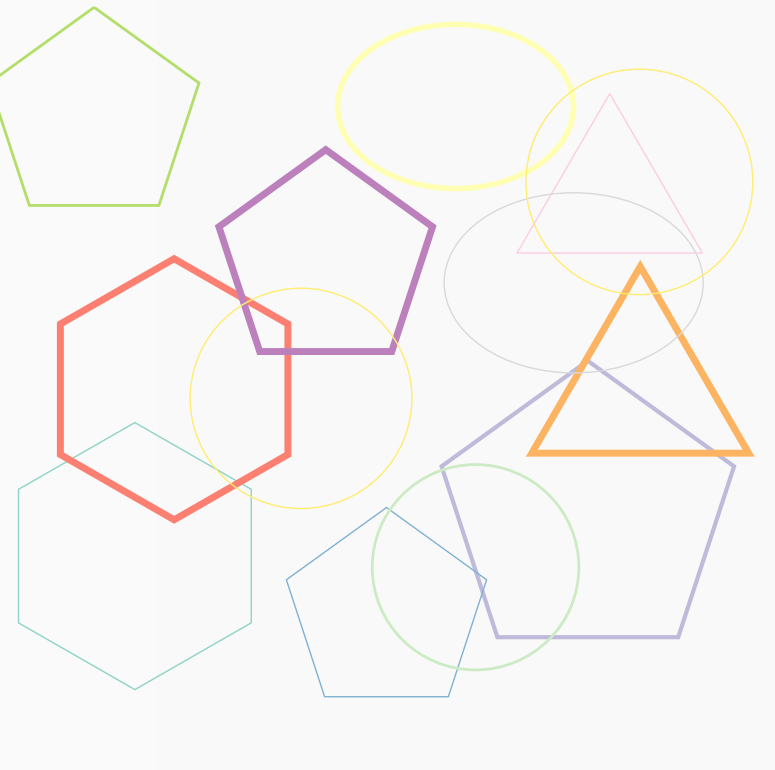[{"shape": "hexagon", "thickness": 0.5, "radius": 0.87, "center": [0.174, 0.278]}, {"shape": "oval", "thickness": 2, "radius": 0.76, "center": [0.588, 0.862]}, {"shape": "pentagon", "thickness": 1.5, "radius": 0.99, "center": [0.758, 0.333]}, {"shape": "hexagon", "thickness": 2.5, "radius": 0.85, "center": [0.225, 0.494]}, {"shape": "pentagon", "thickness": 0.5, "radius": 0.68, "center": [0.499, 0.205]}, {"shape": "triangle", "thickness": 2.5, "radius": 0.81, "center": [0.826, 0.492]}, {"shape": "pentagon", "thickness": 1, "radius": 0.71, "center": [0.121, 0.848]}, {"shape": "triangle", "thickness": 0.5, "radius": 0.69, "center": [0.787, 0.74]}, {"shape": "oval", "thickness": 0.5, "radius": 0.84, "center": [0.74, 0.633]}, {"shape": "pentagon", "thickness": 2.5, "radius": 0.72, "center": [0.42, 0.661]}, {"shape": "circle", "thickness": 1, "radius": 0.67, "center": [0.614, 0.263]}, {"shape": "circle", "thickness": 0.5, "radius": 0.72, "center": [0.388, 0.483]}, {"shape": "circle", "thickness": 0.5, "radius": 0.73, "center": [0.825, 0.764]}]